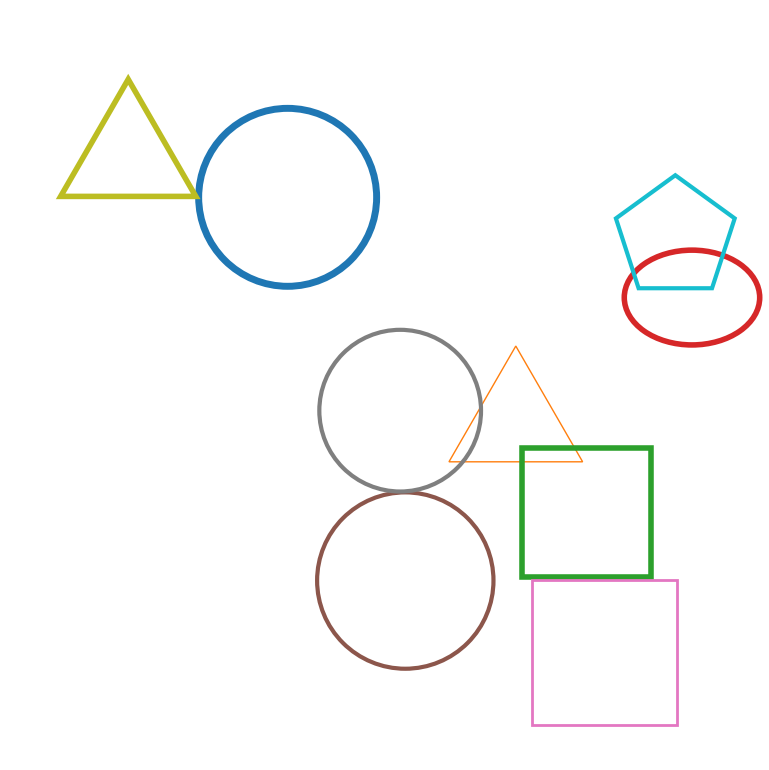[{"shape": "circle", "thickness": 2.5, "radius": 0.58, "center": [0.374, 0.744]}, {"shape": "triangle", "thickness": 0.5, "radius": 0.5, "center": [0.67, 0.45]}, {"shape": "square", "thickness": 2, "radius": 0.42, "center": [0.762, 0.335]}, {"shape": "oval", "thickness": 2, "radius": 0.44, "center": [0.899, 0.614]}, {"shape": "circle", "thickness": 1.5, "radius": 0.57, "center": [0.526, 0.246]}, {"shape": "square", "thickness": 1, "radius": 0.47, "center": [0.785, 0.153]}, {"shape": "circle", "thickness": 1.5, "radius": 0.52, "center": [0.52, 0.467]}, {"shape": "triangle", "thickness": 2, "radius": 0.51, "center": [0.167, 0.796]}, {"shape": "pentagon", "thickness": 1.5, "radius": 0.41, "center": [0.877, 0.691]}]